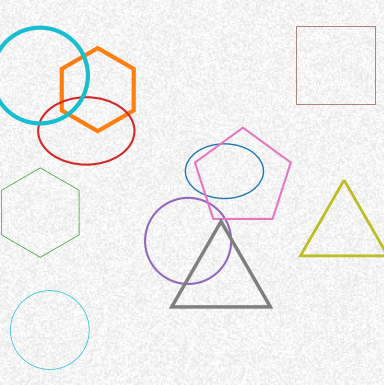[{"shape": "oval", "thickness": 1, "radius": 0.51, "center": [0.583, 0.555]}, {"shape": "hexagon", "thickness": 3, "radius": 0.54, "center": [0.254, 0.767]}, {"shape": "hexagon", "thickness": 0.5, "radius": 0.58, "center": [0.105, 0.448]}, {"shape": "oval", "thickness": 1.5, "radius": 0.63, "center": [0.224, 0.66]}, {"shape": "circle", "thickness": 1.5, "radius": 0.56, "center": [0.489, 0.374]}, {"shape": "square", "thickness": 0.5, "radius": 0.51, "center": [0.871, 0.831]}, {"shape": "pentagon", "thickness": 1.5, "radius": 0.65, "center": [0.631, 0.537]}, {"shape": "triangle", "thickness": 2.5, "radius": 0.74, "center": [0.574, 0.277]}, {"shape": "triangle", "thickness": 2, "radius": 0.66, "center": [0.894, 0.401]}, {"shape": "circle", "thickness": 3, "radius": 0.62, "center": [0.104, 0.804]}, {"shape": "circle", "thickness": 0.5, "radius": 0.51, "center": [0.129, 0.143]}]